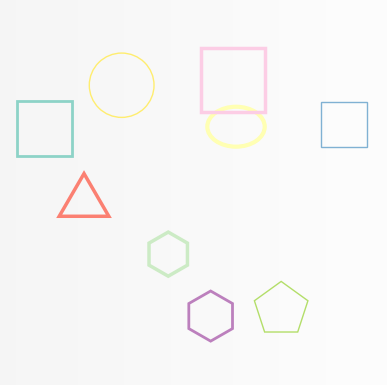[{"shape": "square", "thickness": 2, "radius": 0.35, "center": [0.114, 0.666]}, {"shape": "oval", "thickness": 3, "radius": 0.37, "center": [0.609, 0.671]}, {"shape": "triangle", "thickness": 2.5, "radius": 0.37, "center": [0.217, 0.475]}, {"shape": "square", "thickness": 1, "radius": 0.3, "center": [0.889, 0.676]}, {"shape": "pentagon", "thickness": 1, "radius": 0.36, "center": [0.726, 0.196]}, {"shape": "square", "thickness": 2.5, "radius": 0.41, "center": [0.603, 0.792]}, {"shape": "hexagon", "thickness": 2, "radius": 0.33, "center": [0.544, 0.179]}, {"shape": "hexagon", "thickness": 2.5, "radius": 0.29, "center": [0.434, 0.34]}, {"shape": "circle", "thickness": 1, "radius": 0.42, "center": [0.314, 0.779]}]